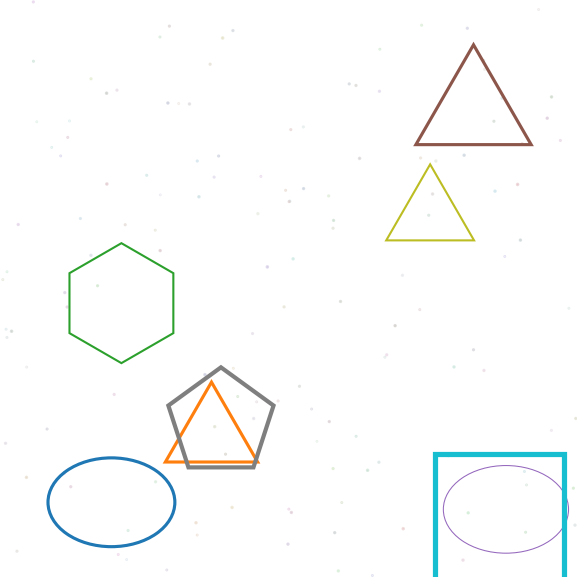[{"shape": "oval", "thickness": 1.5, "radius": 0.55, "center": [0.193, 0.129]}, {"shape": "triangle", "thickness": 1.5, "radius": 0.46, "center": [0.366, 0.245]}, {"shape": "hexagon", "thickness": 1, "radius": 0.52, "center": [0.21, 0.474]}, {"shape": "oval", "thickness": 0.5, "radius": 0.54, "center": [0.876, 0.117]}, {"shape": "triangle", "thickness": 1.5, "radius": 0.58, "center": [0.82, 0.806]}, {"shape": "pentagon", "thickness": 2, "radius": 0.48, "center": [0.383, 0.267]}, {"shape": "triangle", "thickness": 1, "radius": 0.44, "center": [0.745, 0.627]}, {"shape": "square", "thickness": 2.5, "radius": 0.56, "center": [0.865, 0.101]}]